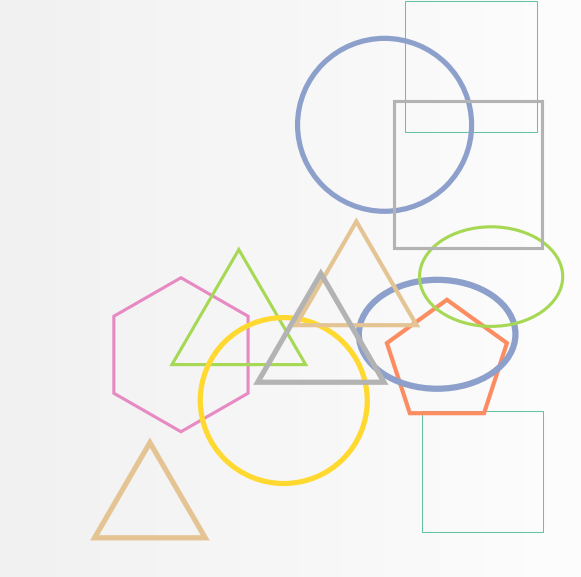[{"shape": "square", "thickness": 0.5, "radius": 0.52, "center": [0.83, 0.183]}, {"shape": "square", "thickness": 0.5, "radius": 0.57, "center": [0.81, 0.883]}, {"shape": "pentagon", "thickness": 2, "radius": 0.54, "center": [0.769, 0.371]}, {"shape": "circle", "thickness": 2.5, "radius": 0.75, "center": [0.662, 0.783]}, {"shape": "oval", "thickness": 3, "radius": 0.67, "center": [0.752, 0.42]}, {"shape": "hexagon", "thickness": 1.5, "radius": 0.67, "center": [0.311, 0.385]}, {"shape": "oval", "thickness": 1.5, "radius": 0.62, "center": [0.845, 0.52]}, {"shape": "triangle", "thickness": 1.5, "radius": 0.66, "center": [0.411, 0.434]}, {"shape": "circle", "thickness": 2.5, "radius": 0.72, "center": [0.488, 0.306]}, {"shape": "triangle", "thickness": 2.5, "radius": 0.55, "center": [0.258, 0.123]}, {"shape": "triangle", "thickness": 2, "radius": 0.6, "center": [0.613, 0.496]}, {"shape": "square", "thickness": 1.5, "radius": 0.64, "center": [0.805, 0.696]}, {"shape": "triangle", "thickness": 2.5, "radius": 0.63, "center": [0.552, 0.4]}]